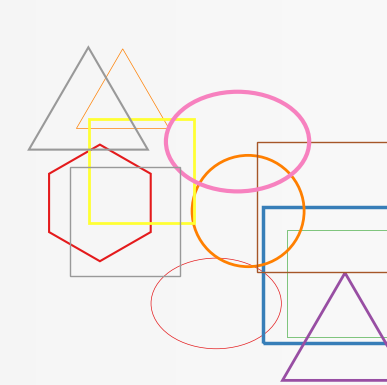[{"shape": "oval", "thickness": 0.5, "radius": 0.84, "center": [0.558, 0.212]}, {"shape": "hexagon", "thickness": 1.5, "radius": 0.76, "center": [0.258, 0.473]}, {"shape": "square", "thickness": 2.5, "radius": 0.88, "center": [0.855, 0.287]}, {"shape": "square", "thickness": 0.5, "radius": 0.7, "center": [0.879, 0.263]}, {"shape": "triangle", "thickness": 2, "radius": 0.93, "center": [0.89, 0.105]}, {"shape": "circle", "thickness": 2, "radius": 0.72, "center": [0.64, 0.452]}, {"shape": "triangle", "thickness": 0.5, "radius": 0.69, "center": [0.317, 0.735]}, {"shape": "square", "thickness": 2, "radius": 0.68, "center": [0.365, 0.555]}, {"shape": "square", "thickness": 1, "radius": 0.85, "center": [0.832, 0.462]}, {"shape": "oval", "thickness": 3, "radius": 0.92, "center": [0.613, 0.632]}, {"shape": "square", "thickness": 1, "radius": 0.71, "center": [0.322, 0.425]}, {"shape": "triangle", "thickness": 1.5, "radius": 0.89, "center": [0.228, 0.7]}]